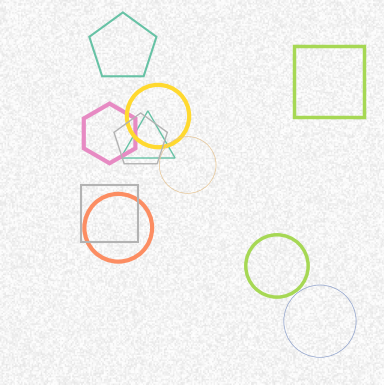[{"shape": "pentagon", "thickness": 1.5, "radius": 0.46, "center": [0.319, 0.876]}, {"shape": "triangle", "thickness": 1, "radius": 0.41, "center": [0.384, 0.63]}, {"shape": "circle", "thickness": 3, "radius": 0.44, "center": [0.307, 0.408]}, {"shape": "circle", "thickness": 0.5, "radius": 0.47, "center": [0.831, 0.166]}, {"shape": "hexagon", "thickness": 3, "radius": 0.39, "center": [0.285, 0.653]}, {"shape": "square", "thickness": 2.5, "radius": 0.46, "center": [0.856, 0.788]}, {"shape": "circle", "thickness": 2.5, "radius": 0.4, "center": [0.719, 0.309]}, {"shape": "circle", "thickness": 3, "radius": 0.4, "center": [0.41, 0.699]}, {"shape": "circle", "thickness": 0.5, "radius": 0.37, "center": [0.487, 0.571]}, {"shape": "pentagon", "thickness": 1, "radius": 0.36, "center": [0.365, 0.634]}, {"shape": "square", "thickness": 1.5, "radius": 0.37, "center": [0.284, 0.445]}]